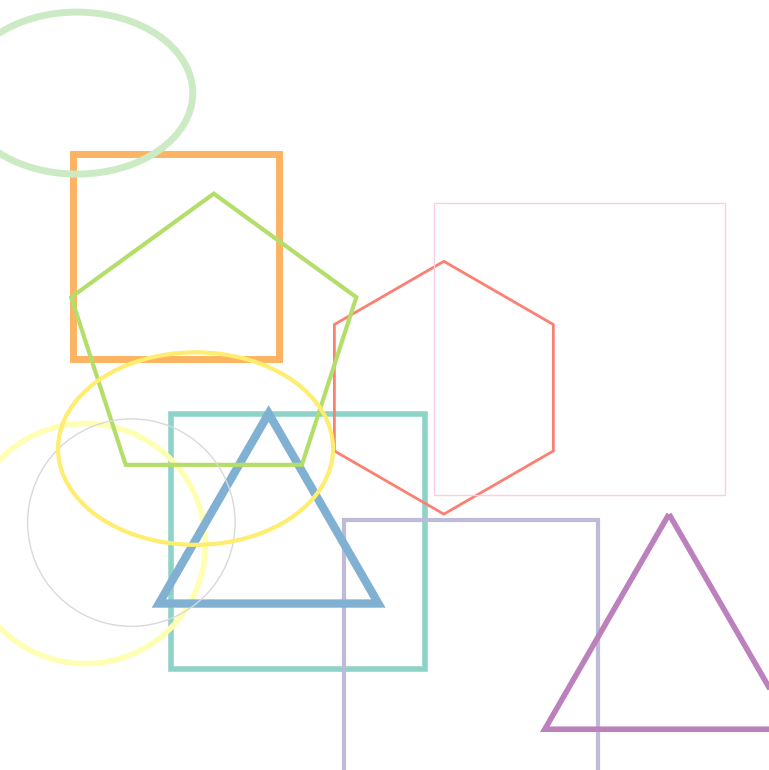[{"shape": "square", "thickness": 2, "radius": 0.83, "center": [0.387, 0.296]}, {"shape": "circle", "thickness": 2, "radius": 0.78, "center": [0.111, 0.294]}, {"shape": "square", "thickness": 1.5, "radius": 0.83, "center": [0.611, 0.159]}, {"shape": "hexagon", "thickness": 1, "radius": 0.82, "center": [0.576, 0.496]}, {"shape": "triangle", "thickness": 3, "radius": 0.82, "center": [0.349, 0.298]}, {"shape": "square", "thickness": 2.5, "radius": 0.67, "center": [0.228, 0.667]}, {"shape": "pentagon", "thickness": 1.5, "radius": 0.97, "center": [0.278, 0.554]}, {"shape": "square", "thickness": 0.5, "radius": 0.95, "center": [0.753, 0.547]}, {"shape": "circle", "thickness": 0.5, "radius": 0.67, "center": [0.171, 0.321]}, {"shape": "triangle", "thickness": 2, "radius": 0.93, "center": [0.869, 0.146]}, {"shape": "oval", "thickness": 2.5, "radius": 0.75, "center": [0.1, 0.879]}, {"shape": "oval", "thickness": 1.5, "radius": 0.89, "center": [0.254, 0.417]}]